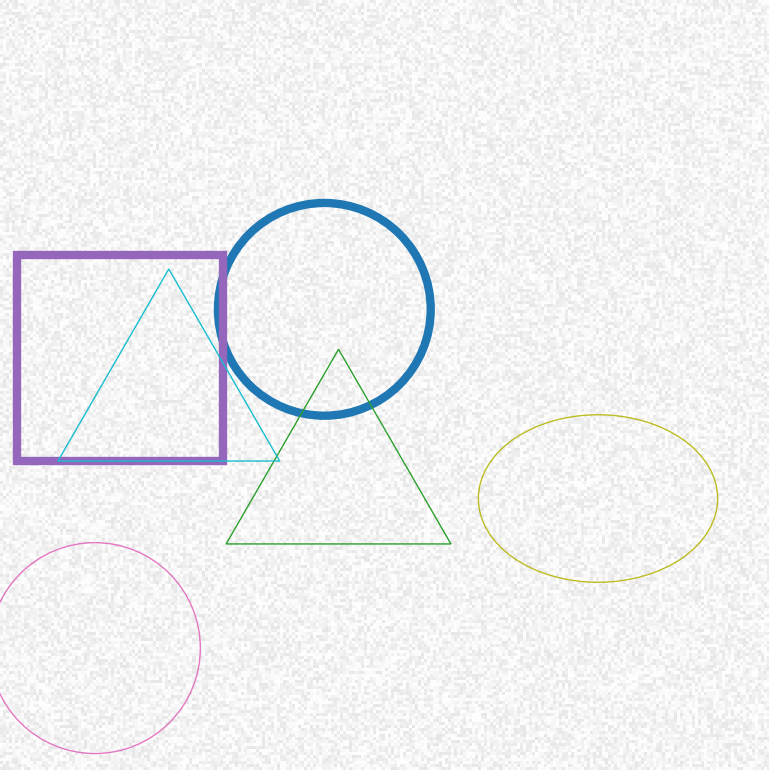[{"shape": "circle", "thickness": 3, "radius": 0.69, "center": [0.421, 0.598]}, {"shape": "triangle", "thickness": 0.5, "radius": 0.84, "center": [0.44, 0.378]}, {"shape": "square", "thickness": 3, "radius": 0.67, "center": [0.156, 0.535]}, {"shape": "circle", "thickness": 0.5, "radius": 0.68, "center": [0.123, 0.158]}, {"shape": "oval", "thickness": 0.5, "radius": 0.78, "center": [0.777, 0.353]}, {"shape": "triangle", "thickness": 0.5, "radius": 0.83, "center": [0.219, 0.484]}]